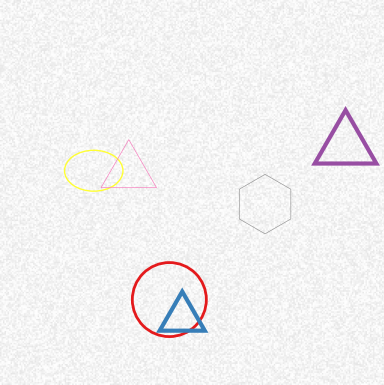[{"shape": "circle", "thickness": 2, "radius": 0.48, "center": [0.44, 0.222]}, {"shape": "triangle", "thickness": 3, "radius": 0.34, "center": [0.473, 0.175]}, {"shape": "triangle", "thickness": 3, "radius": 0.46, "center": [0.898, 0.621]}, {"shape": "oval", "thickness": 1, "radius": 0.38, "center": [0.243, 0.557]}, {"shape": "triangle", "thickness": 0.5, "radius": 0.42, "center": [0.335, 0.554]}, {"shape": "hexagon", "thickness": 0.5, "radius": 0.39, "center": [0.688, 0.47]}]